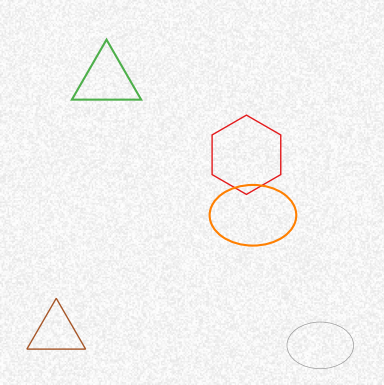[{"shape": "hexagon", "thickness": 1, "radius": 0.51, "center": [0.64, 0.598]}, {"shape": "triangle", "thickness": 1.5, "radius": 0.52, "center": [0.277, 0.793]}, {"shape": "oval", "thickness": 1.5, "radius": 0.56, "center": [0.657, 0.441]}, {"shape": "triangle", "thickness": 1, "radius": 0.44, "center": [0.146, 0.137]}, {"shape": "oval", "thickness": 0.5, "radius": 0.43, "center": [0.832, 0.103]}]